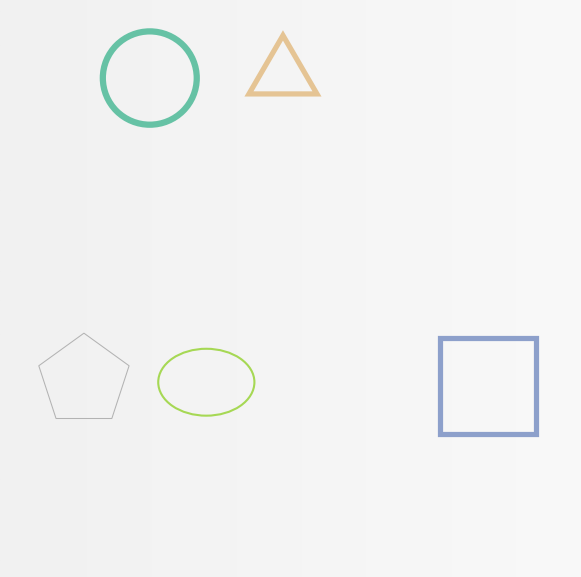[{"shape": "circle", "thickness": 3, "radius": 0.4, "center": [0.258, 0.864]}, {"shape": "square", "thickness": 2.5, "radius": 0.41, "center": [0.839, 0.33]}, {"shape": "oval", "thickness": 1, "radius": 0.41, "center": [0.355, 0.337]}, {"shape": "triangle", "thickness": 2.5, "radius": 0.34, "center": [0.487, 0.87]}, {"shape": "pentagon", "thickness": 0.5, "radius": 0.41, "center": [0.144, 0.341]}]